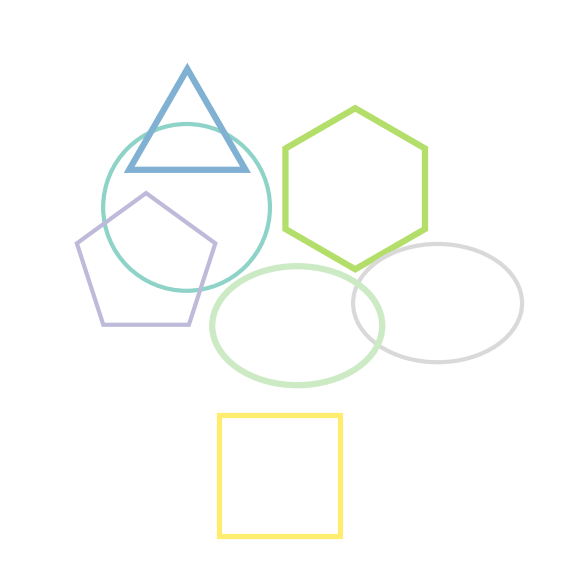[{"shape": "circle", "thickness": 2, "radius": 0.72, "center": [0.323, 0.64]}, {"shape": "pentagon", "thickness": 2, "radius": 0.63, "center": [0.253, 0.539]}, {"shape": "triangle", "thickness": 3, "radius": 0.58, "center": [0.324, 0.763]}, {"shape": "hexagon", "thickness": 3, "radius": 0.7, "center": [0.615, 0.672]}, {"shape": "oval", "thickness": 2, "radius": 0.73, "center": [0.758, 0.474]}, {"shape": "oval", "thickness": 3, "radius": 0.74, "center": [0.515, 0.435]}, {"shape": "square", "thickness": 2.5, "radius": 0.52, "center": [0.485, 0.176]}]